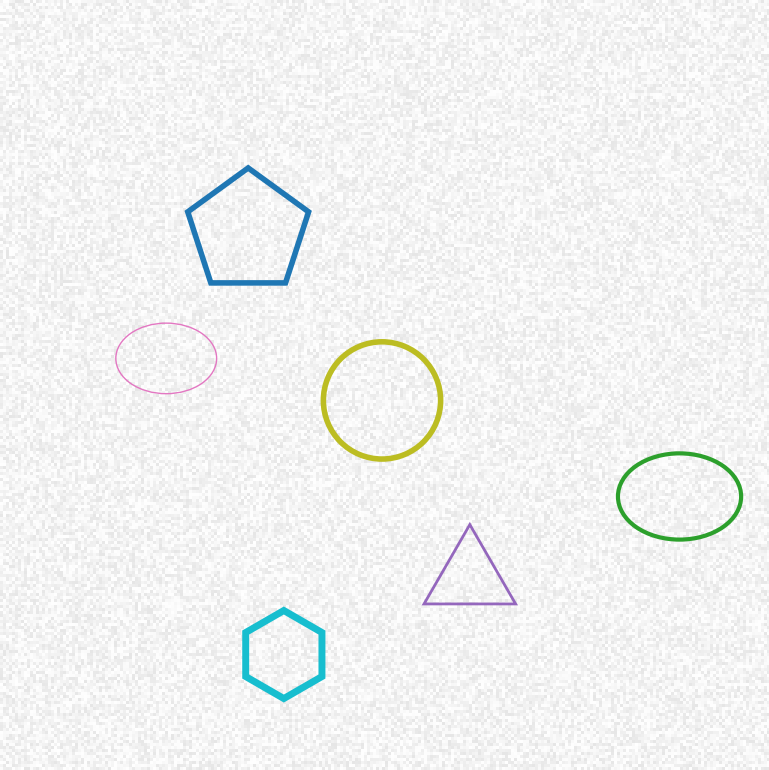[{"shape": "pentagon", "thickness": 2, "radius": 0.41, "center": [0.322, 0.699]}, {"shape": "oval", "thickness": 1.5, "radius": 0.4, "center": [0.883, 0.355]}, {"shape": "triangle", "thickness": 1, "radius": 0.34, "center": [0.61, 0.25]}, {"shape": "oval", "thickness": 0.5, "radius": 0.33, "center": [0.216, 0.535]}, {"shape": "circle", "thickness": 2, "radius": 0.38, "center": [0.496, 0.48]}, {"shape": "hexagon", "thickness": 2.5, "radius": 0.29, "center": [0.369, 0.15]}]